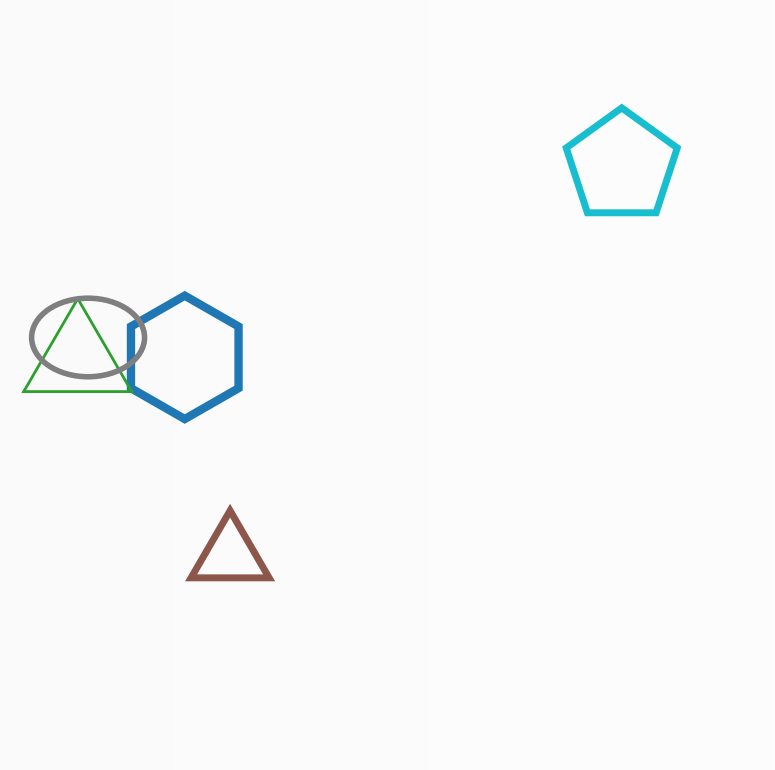[{"shape": "hexagon", "thickness": 3, "radius": 0.4, "center": [0.238, 0.536]}, {"shape": "triangle", "thickness": 1, "radius": 0.4, "center": [0.1, 0.532]}, {"shape": "triangle", "thickness": 2.5, "radius": 0.29, "center": [0.297, 0.279]}, {"shape": "oval", "thickness": 2, "radius": 0.36, "center": [0.114, 0.562]}, {"shape": "pentagon", "thickness": 2.5, "radius": 0.38, "center": [0.802, 0.785]}]